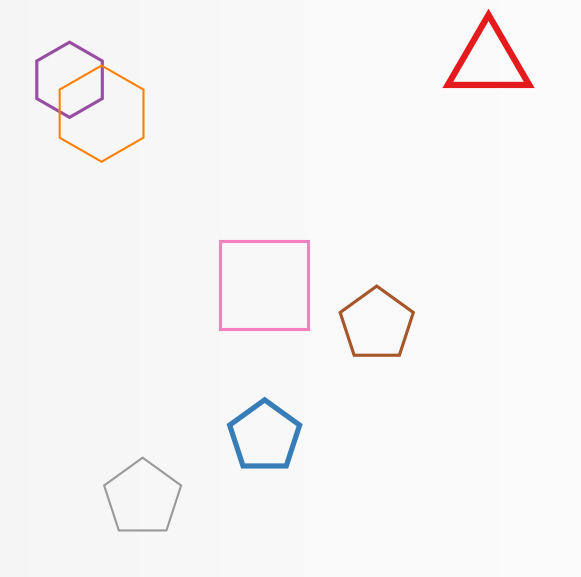[{"shape": "triangle", "thickness": 3, "radius": 0.4, "center": [0.84, 0.893]}, {"shape": "pentagon", "thickness": 2.5, "radius": 0.32, "center": [0.455, 0.243]}, {"shape": "hexagon", "thickness": 1.5, "radius": 0.33, "center": [0.12, 0.861]}, {"shape": "hexagon", "thickness": 1, "radius": 0.42, "center": [0.175, 0.802]}, {"shape": "pentagon", "thickness": 1.5, "radius": 0.33, "center": [0.648, 0.438]}, {"shape": "square", "thickness": 1.5, "radius": 0.38, "center": [0.454, 0.506]}, {"shape": "pentagon", "thickness": 1, "radius": 0.35, "center": [0.245, 0.137]}]